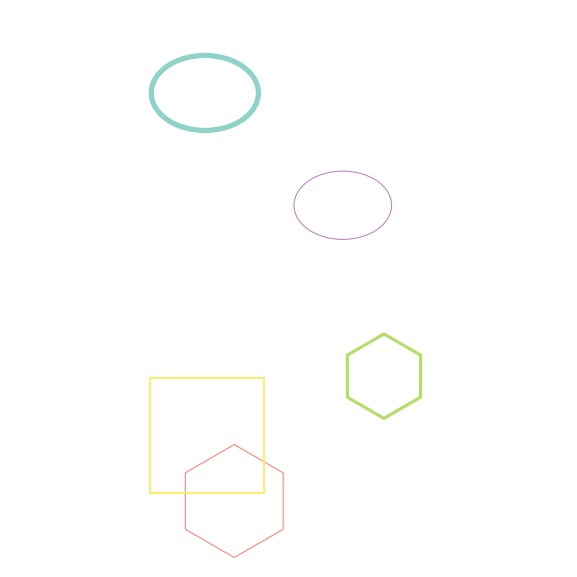[{"shape": "oval", "thickness": 2.5, "radius": 0.46, "center": [0.355, 0.838]}, {"shape": "hexagon", "thickness": 0.5, "radius": 0.49, "center": [0.406, 0.132]}, {"shape": "hexagon", "thickness": 1.5, "radius": 0.37, "center": [0.665, 0.348]}, {"shape": "oval", "thickness": 0.5, "radius": 0.42, "center": [0.594, 0.644]}, {"shape": "square", "thickness": 1, "radius": 0.5, "center": [0.358, 0.245]}]